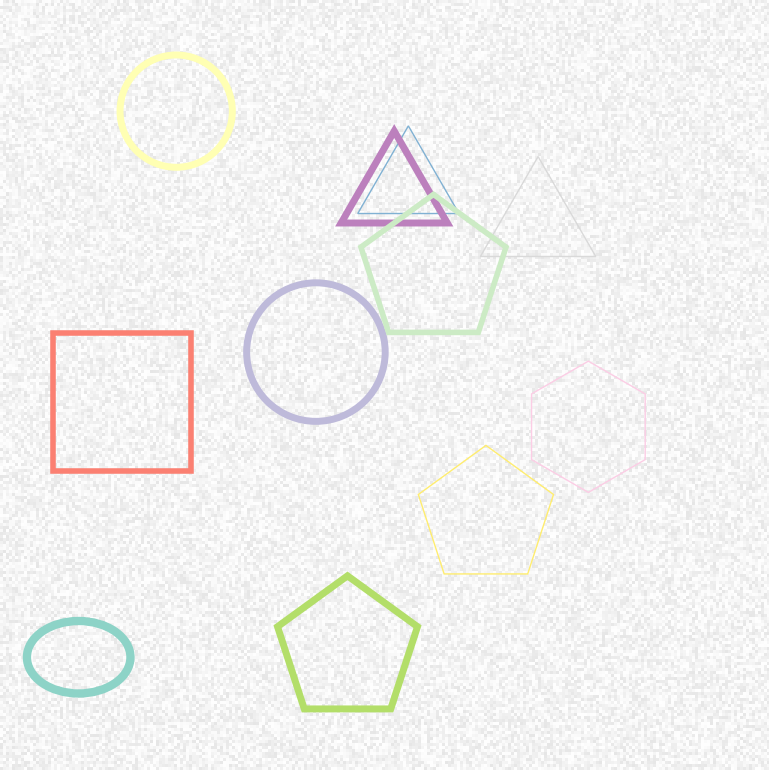[{"shape": "oval", "thickness": 3, "radius": 0.34, "center": [0.102, 0.146]}, {"shape": "circle", "thickness": 2.5, "radius": 0.36, "center": [0.229, 0.856]}, {"shape": "circle", "thickness": 2.5, "radius": 0.45, "center": [0.41, 0.543]}, {"shape": "square", "thickness": 2, "radius": 0.45, "center": [0.159, 0.478]}, {"shape": "triangle", "thickness": 0.5, "radius": 0.38, "center": [0.53, 0.761]}, {"shape": "pentagon", "thickness": 2.5, "radius": 0.48, "center": [0.451, 0.157]}, {"shape": "hexagon", "thickness": 0.5, "radius": 0.43, "center": [0.764, 0.446]}, {"shape": "triangle", "thickness": 0.5, "radius": 0.43, "center": [0.699, 0.71]}, {"shape": "triangle", "thickness": 2.5, "radius": 0.4, "center": [0.512, 0.75]}, {"shape": "pentagon", "thickness": 2, "radius": 0.5, "center": [0.563, 0.648]}, {"shape": "pentagon", "thickness": 0.5, "radius": 0.46, "center": [0.631, 0.329]}]